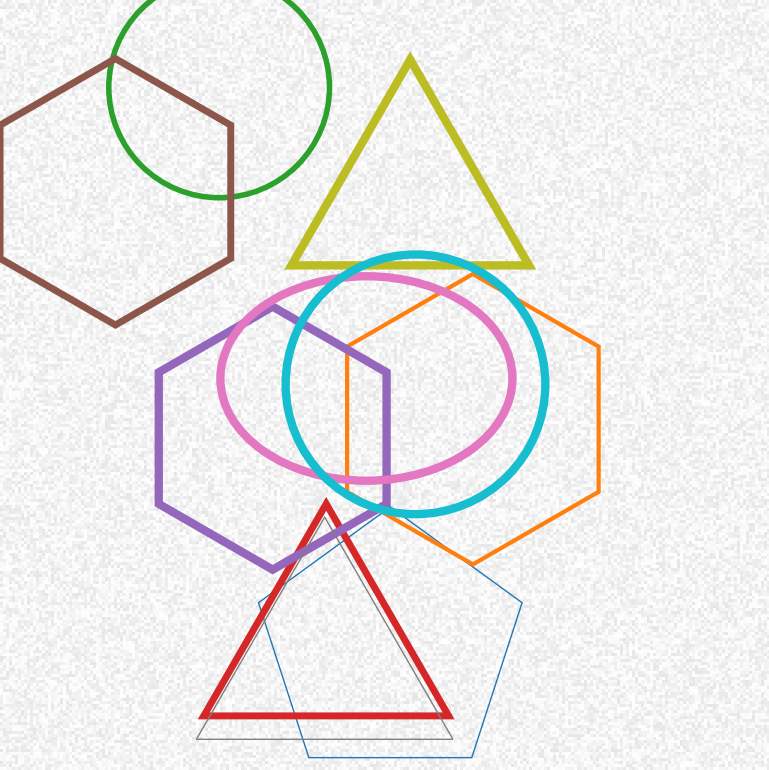[{"shape": "pentagon", "thickness": 0.5, "radius": 0.9, "center": [0.507, 0.162]}, {"shape": "hexagon", "thickness": 1.5, "radius": 0.94, "center": [0.614, 0.456]}, {"shape": "circle", "thickness": 2, "radius": 0.72, "center": [0.285, 0.887]}, {"shape": "triangle", "thickness": 2.5, "radius": 0.92, "center": [0.424, 0.162]}, {"shape": "hexagon", "thickness": 3, "radius": 0.85, "center": [0.354, 0.431]}, {"shape": "hexagon", "thickness": 2.5, "radius": 0.86, "center": [0.15, 0.751]}, {"shape": "oval", "thickness": 3, "radius": 0.95, "center": [0.476, 0.508]}, {"shape": "triangle", "thickness": 0.5, "radius": 0.96, "center": [0.422, 0.136]}, {"shape": "triangle", "thickness": 3, "radius": 0.89, "center": [0.533, 0.744]}, {"shape": "circle", "thickness": 3, "radius": 0.84, "center": [0.54, 0.501]}]